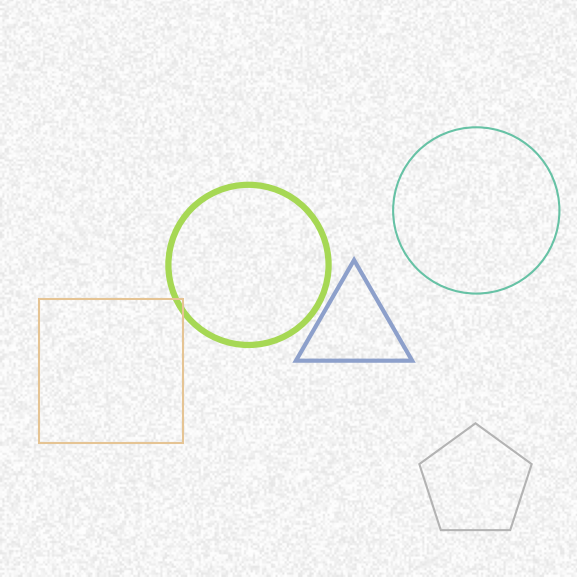[{"shape": "circle", "thickness": 1, "radius": 0.72, "center": [0.825, 0.635]}, {"shape": "triangle", "thickness": 2, "radius": 0.58, "center": [0.613, 0.433]}, {"shape": "circle", "thickness": 3, "radius": 0.69, "center": [0.43, 0.54]}, {"shape": "square", "thickness": 1, "radius": 0.62, "center": [0.193, 0.357]}, {"shape": "pentagon", "thickness": 1, "radius": 0.51, "center": [0.823, 0.164]}]